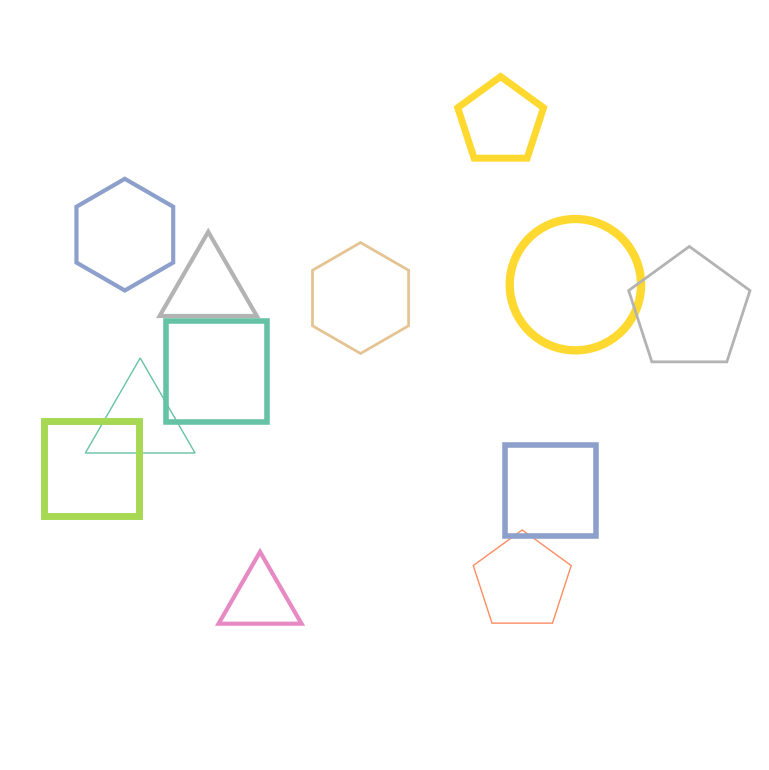[{"shape": "square", "thickness": 2, "radius": 0.33, "center": [0.281, 0.518]}, {"shape": "triangle", "thickness": 0.5, "radius": 0.41, "center": [0.182, 0.453]}, {"shape": "pentagon", "thickness": 0.5, "radius": 0.33, "center": [0.678, 0.245]}, {"shape": "hexagon", "thickness": 1.5, "radius": 0.36, "center": [0.162, 0.695]}, {"shape": "square", "thickness": 2, "radius": 0.29, "center": [0.715, 0.363]}, {"shape": "triangle", "thickness": 1.5, "radius": 0.31, "center": [0.338, 0.221]}, {"shape": "square", "thickness": 2.5, "radius": 0.31, "center": [0.118, 0.392]}, {"shape": "pentagon", "thickness": 2.5, "radius": 0.29, "center": [0.65, 0.842]}, {"shape": "circle", "thickness": 3, "radius": 0.43, "center": [0.747, 0.63]}, {"shape": "hexagon", "thickness": 1, "radius": 0.36, "center": [0.468, 0.613]}, {"shape": "pentagon", "thickness": 1, "radius": 0.41, "center": [0.895, 0.597]}, {"shape": "triangle", "thickness": 1.5, "radius": 0.36, "center": [0.27, 0.626]}]